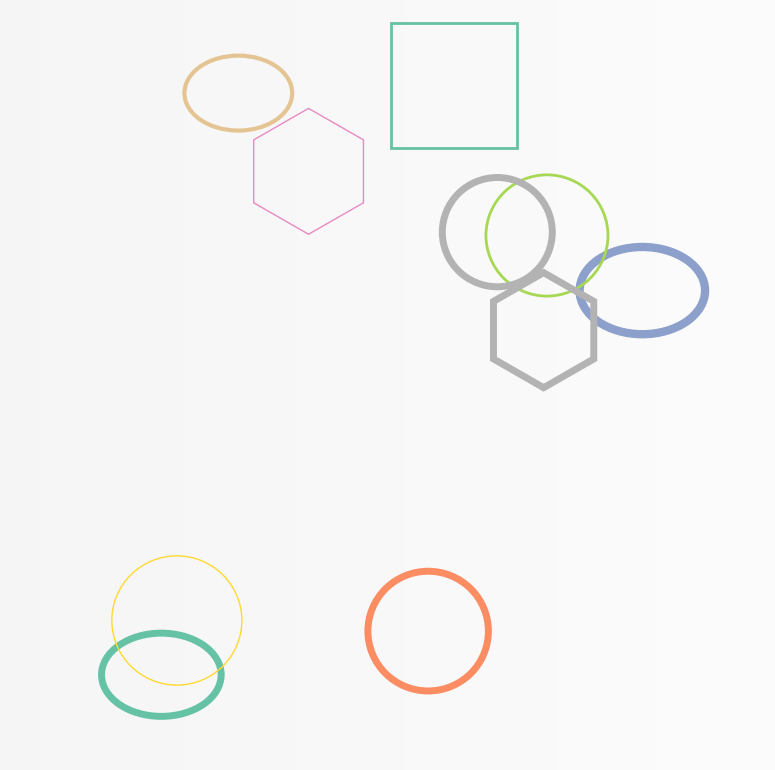[{"shape": "oval", "thickness": 2.5, "radius": 0.39, "center": [0.208, 0.124]}, {"shape": "square", "thickness": 1, "radius": 0.41, "center": [0.586, 0.889]}, {"shape": "circle", "thickness": 2.5, "radius": 0.39, "center": [0.552, 0.18]}, {"shape": "oval", "thickness": 3, "radius": 0.4, "center": [0.829, 0.623]}, {"shape": "hexagon", "thickness": 0.5, "radius": 0.41, "center": [0.398, 0.777]}, {"shape": "circle", "thickness": 1, "radius": 0.39, "center": [0.706, 0.694]}, {"shape": "circle", "thickness": 0.5, "radius": 0.42, "center": [0.228, 0.194]}, {"shape": "oval", "thickness": 1.5, "radius": 0.35, "center": [0.307, 0.879]}, {"shape": "hexagon", "thickness": 2.5, "radius": 0.37, "center": [0.701, 0.571]}, {"shape": "circle", "thickness": 2.5, "radius": 0.35, "center": [0.642, 0.699]}]